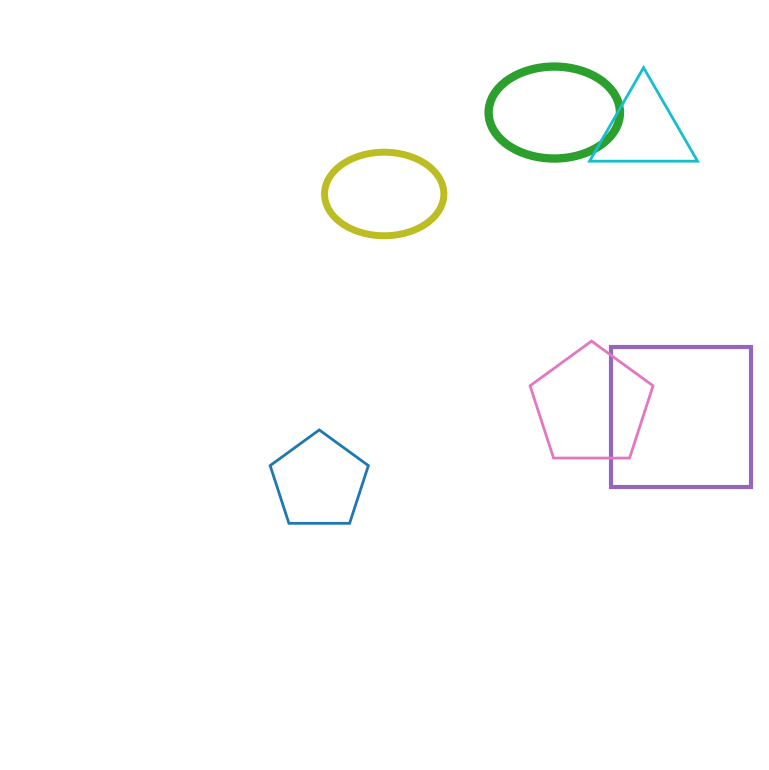[{"shape": "pentagon", "thickness": 1, "radius": 0.34, "center": [0.415, 0.375]}, {"shape": "oval", "thickness": 3, "radius": 0.43, "center": [0.72, 0.854]}, {"shape": "square", "thickness": 1.5, "radius": 0.45, "center": [0.885, 0.459]}, {"shape": "pentagon", "thickness": 1, "radius": 0.42, "center": [0.768, 0.473]}, {"shape": "oval", "thickness": 2.5, "radius": 0.39, "center": [0.499, 0.748]}, {"shape": "triangle", "thickness": 1, "radius": 0.4, "center": [0.836, 0.831]}]